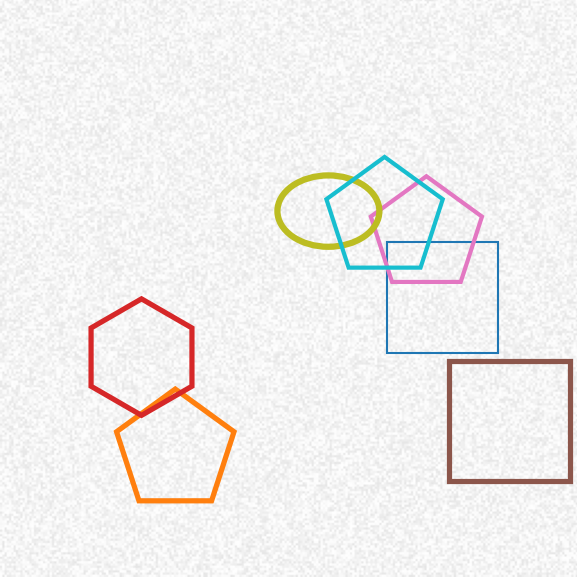[{"shape": "square", "thickness": 1, "radius": 0.48, "center": [0.766, 0.484]}, {"shape": "pentagon", "thickness": 2.5, "radius": 0.53, "center": [0.304, 0.218]}, {"shape": "hexagon", "thickness": 2.5, "radius": 0.5, "center": [0.245, 0.381]}, {"shape": "square", "thickness": 2.5, "radius": 0.52, "center": [0.882, 0.27]}, {"shape": "pentagon", "thickness": 2, "radius": 0.51, "center": [0.738, 0.593]}, {"shape": "oval", "thickness": 3, "radius": 0.44, "center": [0.569, 0.634]}, {"shape": "pentagon", "thickness": 2, "radius": 0.53, "center": [0.666, 0.621]}]